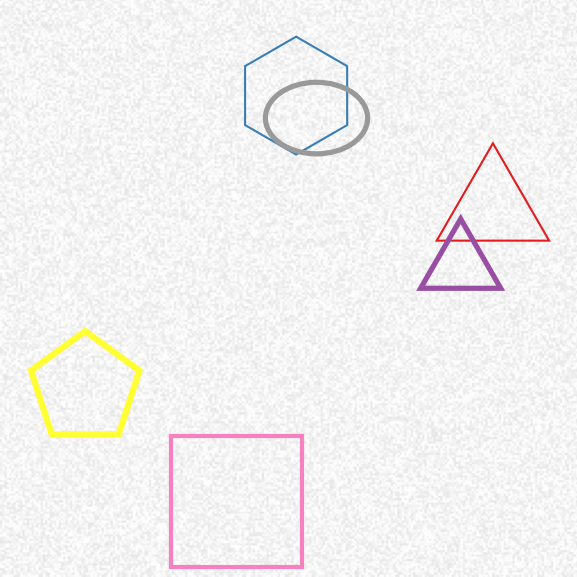[{"shape": "triangle", "thickness": 1, "radius": 0.56, "center": [0.854, 0.639]}, {"shape": "hexagon", "thickness": 1, "radius": 0.51, "center": [0.513, 0.834]}, {"shape": "triangle", "thickness": 2.5, "radius": 0.4, "center": [0.798, 0.54]}, {"shape": "pentagon", "thickness": 3, "radius": 0.49, "center": [0.148, 0.327]}, {"shape": "square", "thickness": 2, "radius": 0.57, "center": [0.409, 0.13]}, {"shape": "oval", "thickness": 2.5, "radius": 0.44, "center": [0.548, 0.795]}]